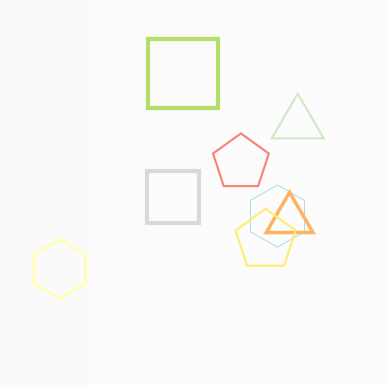[{"shape": "hexagon", "thickness": 0.5, "radius": 0.4, "center": [0.716, 0.439]}, {"shape": "hexagon", "thickness": 2, "radius": 0.38, "center": [0.154, 0.302]}, {"shape": "pentagon", "thickness": 1.5, "radius": 0.38, "center": [0.622, 0.578]}, {"shape": "triangle", "thickness": 2.5, "radius": 0.35, "center": [0.747, 0.431]}, {"shape": "square", "thickness": 3, "radius": 0.45, "center": [0.473, 0.809]}, {"shape": "square", "thickness": 3, "radius": 0.34, "center": [0.446, 0.487]}, {"shape": "triangle", "thickness": 1.5, "radius": 0.39, "center": [0.768, 0.679]}, {"shape": "pentagon", "thickness": 1.5, "radius": 0.41, "center": [0.685, 0.376]}]